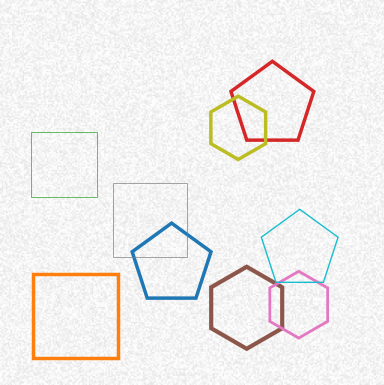[{"shape": "pentagon", "thickness": 2.5, "radius": 0.54, "center": [0.446, 0.313]}, {"shape": "square", "thickness": 2.5, "radius": 0.55, "center": [0.196, 0.179]}, {"shape": "square", "thickness": 0.5, "radius": 0.43, "center": [0.166, 0.573]}, {"shape": "pentagon", "thickness": 2.5, "radius": 0.57, "center": [0.708, 0.728]}, {"shape": "hexagon", "thickness": 3, "radius": 0.53, "center": [0.641, 0.201]}, {"shape": "hexagon", "thickness": 2, "radius": 0.43, "center": [0.776, 0.209]}, {"shape": "square", "thickness": 0.5, "radius": 0.48, "center": [0.39, 0.428]}, {"shape": "hexagon", "thickness": 2.5, "radius": 0.41, "center": [0.619, 0.668]}, {"shape": "pentagon", "thickness": 1, "radius": 0.52, "center": [0.778, 0.352]}]